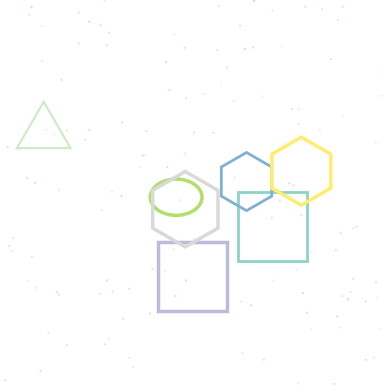[{"shape": "square", "thickness": 2, "radius": 0.45, "center": [0.709, 0.411]}, {"shape": "square", "thickness": 2.5, "radius": 0.45, "center": [0.499, 0.282]}, {"shape": "hexagon", "thickness": 2, "radius": 0.38, "center": [0.64, 0.528]}, {"shape": "oval", "thickness": 2.5, "radius": 0.34, "center": [0.457, 0.488]}, {"shape": "hexagon", "thickness": 2.5, "radius": 0.49, "center": [0.481, 0.457]}, {"shape": "triangle", "thickness": 1.5, "radius": 0.4, "center": [0.113, 0.655]}, {"shape": "hexagon", "thickness": 2.5, "radius": 0.44, "center": [0.783, 0.555]}]